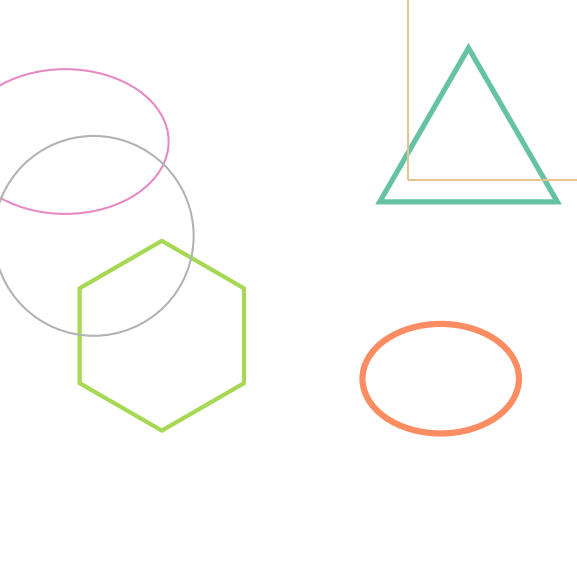[{"shape": "triangle", "thickness": 2.5, "radius": 0.89, "center": [0.811, 0.738]}, {"shape": "oval", "thickness": 3, "radius": 0.68, "center": [0.763, 0.343]}, {"shape": "oval", "thickness": 1, "radius": 0.9, "center": [0.113, 0.754]}, {"shape": "hexagon", "thickness": 2, "radius": 0.82, "center": [0.28, 0.418]}, {"shape": "square", "thickness": 1, "radius": 0.97, "center": [0.899, 0.881]}, {"shape": "circle", "thickness": 1, "radius": 0.87, "center": [0.162, 0.591]}]